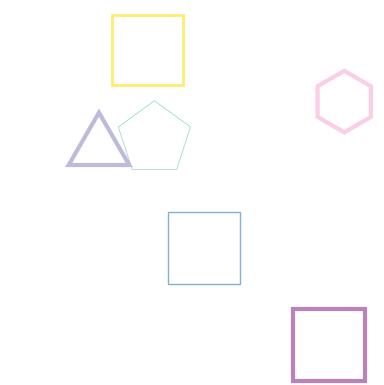[{"shape": "pentagon", "thickness": 0.5, "radius": 0.49, "center": [0.401, 0.64]}, {"shape": "triangle", "thickness": 3, "radius": 0.45, "center": [0.257, 0.617]}, {"shape": "square", "thickness": 1, "radius": 0.47, "center": [0.529, 0.357]}, {"shape": "hexagon", "thickness": 3, "radius": 0.4, "center": [0.894, 0.736]}, {"shape": "square", "thickness": 3, "radius": 0.47, "center": [0.854, 0.104]}, {"shape": "square", "thickness": 2, "radius": 0.46, "center": [0.383, 0.87]}]